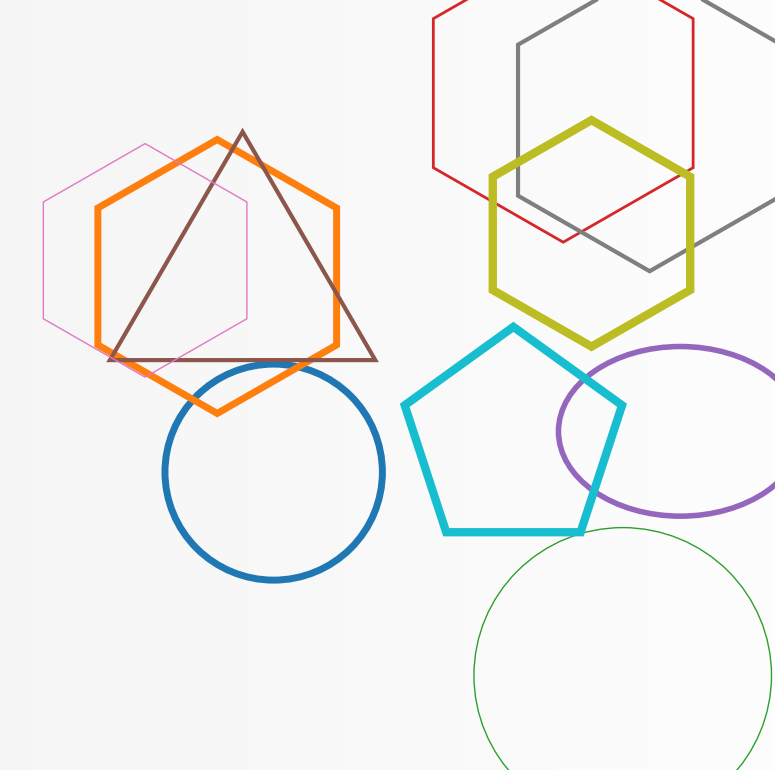[{"shape": "circle", "thickness": 2.5, "radius": 0.7, "center": [0.353, 0.387]}, {"shape": "hexagon", "thickness": 2.5, "radius": 0.89, "center": [0.28, 0.641]}, {"shape": "circle", "thickness": 0.5, "radius": 0.96, "center": [0.804, 0.123]}, {"shape": "hexagon", "thickness": 1, "radius": 0.97, "center": [0.727, 0.879]}, {"shape": "oval", "thickness": 2, "radius": 0.79, "center": [0.878, 0.44]}, {"shape": "triangle", "thickness": 1.5, "radius": 0.99, "center": [0.313, 0.631]}, {"shape": "hexagon", "thickness": 0.5, "radius": 0.76, "center": [0.187, 0.662]}, {"shape": "hexagon", "thickness": 1.5, "radius": 0.98, "center": [0.838, 0.844]}, {"shape": "hexagon", "thickness": 3, "radius": 0.74, "center": [0.763, 0.697]}, {"shape": "pentagon", "thickness": 3, "radius": 0.74, "center": [0.662, 0.428]}]